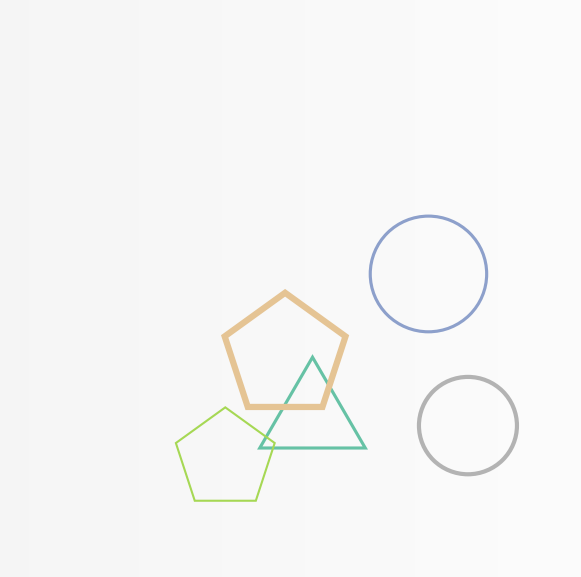[{"shape": "triangle", "thickness": 1.5, "radius": 0.52, "center": [0.538, 0.276]}, {"shape": "circle", "thickness": 1.5, "radius": 0.5, "center": [0.737, 0.525]}, {"shape": "pentagon", "thickness": 1, "radius": 0.45, "center": [0.388, 0.204]}, {"shape": "pentagon", "thickness": 3, "radius": 0.55, "center": [0.49, 0.383]}, {"shape": "circle", "thickness": 2, "radius": 0.42, "center": [0.805, 0.262]}]